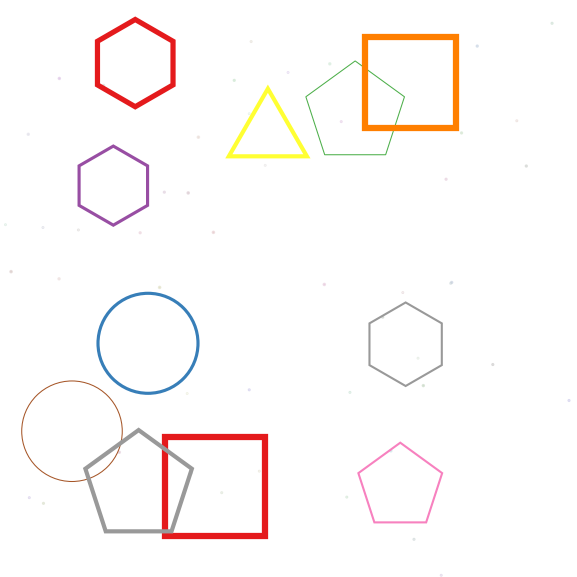[{"shape": "square", "thickness": 3, "radius": 0.43, "center": [0.372, 0.157]}, {"shape": "hexagon", "thickness": 2.5, "radius": 0.38, "center": [0.234, 0.89]}, {"shape": "circle", "thickness": 1.5, "radius": 0.43, "center": [0.256, 0.405]}, {"shape": "pentagon", "thickness": 0.5, "radius": 0.45, "center": [0.615, 0.804]}, {"shape": "hexagon", "thickness": 1.5, "radius": 0.34, "center": [0.196, 0.678]}, {"shape": "square", "thickness": 3, "radius": 0.39, "center": [0.711, 0.856]}, {"shape": "triangle", "thickness": 2, "radius": 0.39, "center": [0.464, 0.767]}, {"shape": "circle", "thickness": 0.5, "radius": 0.44, "center": [0.125, 0.252]}, {"shape": "pentagon", "thickness": 1, "radius": 0.38, "center": [0.693, 0.156]}, {"shape": "hexagon", "thickness": 1, "radius": 0.36, "center": [0.702, 0.403]}, {"shape": "pentagon", "thickness": 2, "radius": 0.48, "center": [0.24, 0.157]}]